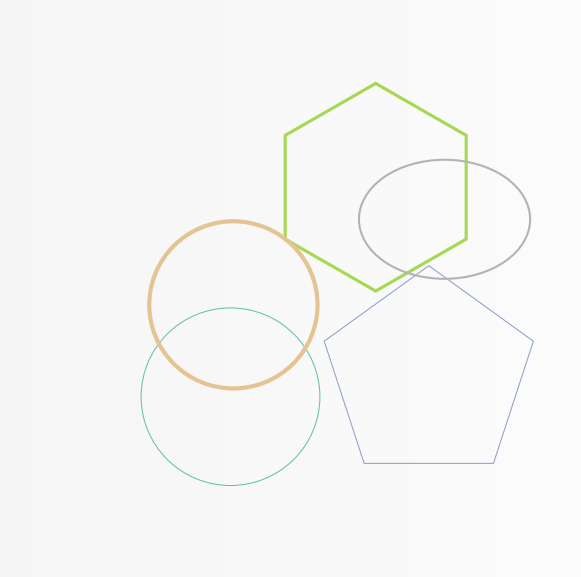[{"shape": "circle", "thickness": 0.5, "radius": 0.77, "center": [0.397, 0.312]}, {"shape": "pentagon", "thickness": 0.5, "radius": 0.95, "center": [0.738, 0.35]}, {"shape": "hexagon", "thickness": 1.5, "radius": 0.9, "center": [0.646, 0.675]}, {"shape": "circle", "thickness": 2, "radius": 0.72, "center": [0.402, 0.471]}, {"shape": "oval", "thickness": 1, "radius": 0.74, "center": [0.765, 0.619]}]